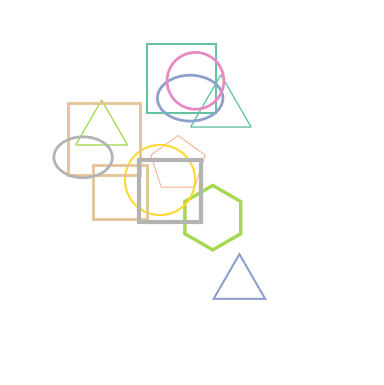[{"shape": "square", "thickness": 1.5, "radius": 0.45, "center": [0.47, 0.797]}, {"shape": "triangle", "thickness": 1, "radius": 0.45, "center": [0.574, 0.715]}, {"shape": "pentagon", "thickness": 0.5, "radius": 0.37, "center": [0.462, 0.574]}, {"shape": "oval", "thickness": 2, "radius": 0.43, "center": [0.494, 0.745]}, {"shape": "triangle", "thickness": 1.5, "radius": 0.39, "center": [0.622, 0.262]}, {"shape": "circle", "thickness": 2, "radius": 0.37, "center": [0.508, 0.79]}, {"shape": "hexagon", "thickness": 2.5, "radius": 0.42, "center": [0.553, 0.435]}, {"shape": "triangle", "thickness": 1, "radius": 0.39, "center": [0.264, 0.662]}, {"shape": "circle", "thickness": 1.5, "radius": 0.46, "center": [0.416, 0.533]}, {"shape": "square", "thickness": 2, "radius": 0.47, "center": [0.269, 0.64]}, {"shape": "square", "thickness": 2, "radius": 0.35, "center": [0.312, 0.502]}, {"shape": "square", "thickness": 3, "radius": 0.4, "center": [0.443, 0.503]}, {"shape": "oval", "thickness": 2, "radius": 0.38, "center": [0.216, 0.592]}]